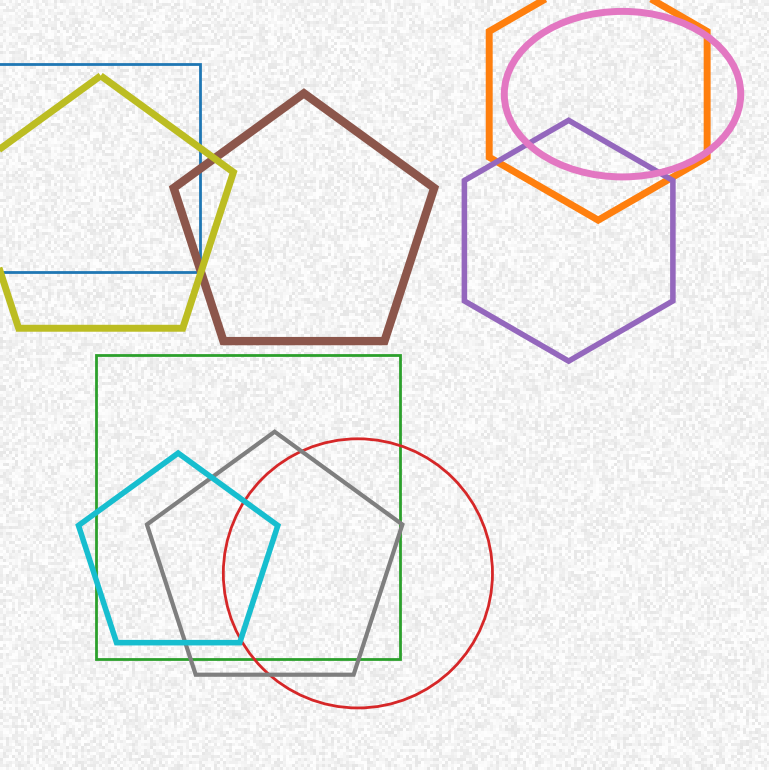[{"shape": "square", "thickness": 1, "radius": 0.68, "center": [0.125, 0.782]}, {"shape": "hexagon", "thickness": 2.5, "radius": 0.82, "center": [0.777, 0.878]}, {"shape": "square", "thickness": 1, "radius": 0.99, "center": [0.322, 0.342]}, {"shape": "circle", "thickness": 1, "radius": 0.87, "center": [0.465, 0.255]}, {"shape": "hexagon", "thickness": 2, "radius": 0.78, "center": [0.738, 0.687]}, {"shape": "pentagon", "thickness": 3, "radius": 0.89, "center": [0.395, 0.701]}, {"shape": "oval", "thickness": 2.5, "radius": 0.77, "center": [0.808, 0.878]}, {"shape": "pentagon", "thickness": 1.5, "radius": 0.87, "center": [0.357, 0.265]}, {"shape": "pentagon", "thickness": 2.5, "radius": 0.91, "center": [0.131, 0.72]}, {"shape": "pentagon", "thickness": 2, "radius": 0.68, "center": [0.231, 0.275]}]